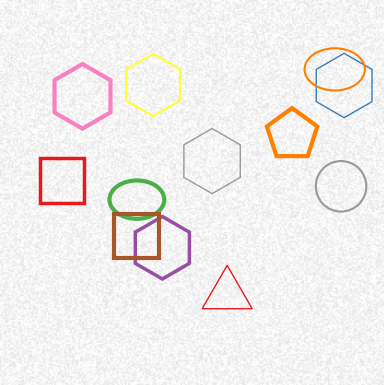[{"shape": "triangle", "thickness": 1, "radius": 0.38, "center": [0.59, 0.236]}, {"shape": "square", "thickness": 2.5, "radius": 0.29, "center": [0.161, 0.531]}, {"shape": "hexagon", "thickness": 1, "radius": 0.42, "center": [0.894, 0.778]}, {"shape": "oval", "thickness": 3, "radius": 0.36, "center": [0.356, 0.481]}, {"shape": "hexagon", "thickness": 2.5, "radius": 0.41, "center": [0.422, 0.356]}, {"shape": "pentagon", "thickness": 3, "radius": 0.34, "center": [0.759, 0.65]}, {"shape": "oval", "thickness": 1.5, "radius": 0.39, "center": [0.869, 0.82]}, {"shape": "hexagon", "thickness": 1.5, "radius": 0.4, "center": [0.398, 0.779]}, {"shape": "square", "thickness": 3, "radius": 0.29, "center": [0.354, 0.387]}, {"shape": "hexagon", "thickness": 3, "radius": 0.42, "center": [0.214, 0.75]}, {"shape": "hexagon", "thickness": 1, "radius": 0.42, "center": [0.551, 0.582]}, {"shape": "circle", "thickness": 1.5, "radius": 0.33, "center": [0.886, 0.516]}]